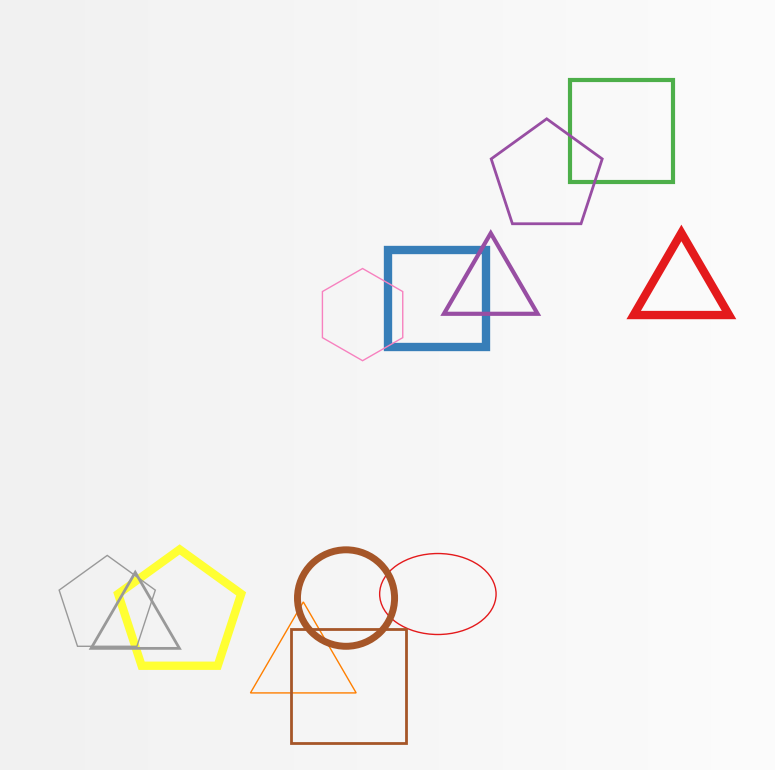[{"shape": "triangle", "thickness": 3, "radius": 0.36, "center": [0.879, 0.626]}, {"shape": "oval", "thickness": 0.5, "radius": 0.38, "center": [0.565, 0.229]}, {"shape": "square", "thickness": 3, "radius": 0.32, "center": [0.564, 0.612]}, {"shape": "square", "thickness": 1.5, "radius": 0.33, "center": [0.801, 0.83]}, {"shape": "pentagon", "thickness": 1, "radius": 0.38, "center": [0.705, 0.77]}, {"shape": "triangle", "thickness": 1.5, "radius": 0.35, "center": [0.633, 0.627]}, {"shape": "triangle", "thickness": 0.5, "radius": 0.39, "center": [0.391, 0.139]}, {"shape": "pentagon", "thickness": 3, "radius": 0.42, "center": [0.232, 0.203]}, {"shape": "square", "thickness": 1, "radius": 0.37, "center": [0.45, 0.11]}, {"shape": "circle", "thickness": 2.5, "radius": 0.31, "center": [0.446, 0.223]}, {"shape": "hexagon", "thickness": 0.5, "radius": 0.3, "center": [0.468, 0.591]}, {"shape": "triangle", "thickness": 1, "radius": 0.33, "center": [0.175, 0.191]}, {"shape": "pentagon", "thickness": 0.5, "radius": 0.33, "center": [0.138, 0.213]}]